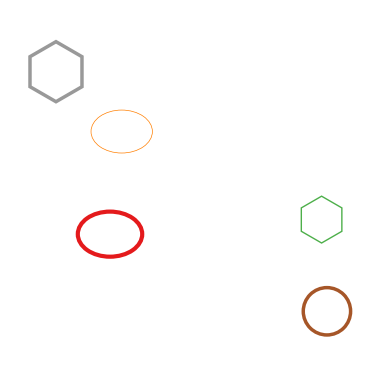[{"shape": "oval", "thickness": 3, "radius": 0.42, "center": [0.286, 0.392]}, {"shape": "hexagon", "thickness": 1, "radius": 0.3, "center": [0.835, 0.43]}, {"shape": "oval", "thickness": 0.5, "radius": 0.4, "center": [0.316, 0.658]}, {"shape": "circle", "thickness": 2.5, "radius": 0.31, "center": [0.849, 0.191]}, {"shape": "hexagon", "thickness": 2.5, "radius": 0.39, "center": [0.145, 0.814]}]